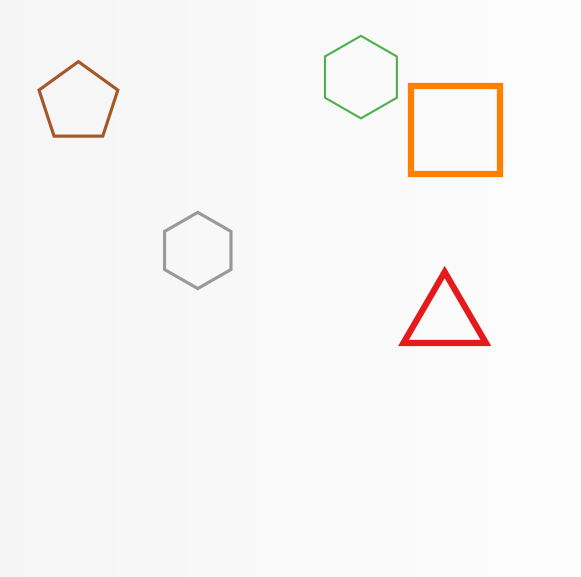[{"shape": "triangle", "thickness": 3, "radius": 0.41, "center": [0.765, 0.446]}, {"shape": "hexagon", "thickness": 1, "radius": 0.36, "center": [0.621, 0.866]}, {"shape": "square", "thickness": 3, "radius": 0.38, "center": [0.784, 0.773]}, {"shape": "pentagon", "thickness": 1.5, "radius": 0.36, "center": [0.135, 0.821]}, {"shape": "hexagon", "thickness": 1.5, "radius": 0.33, "center": [0.34, 0.565]}]